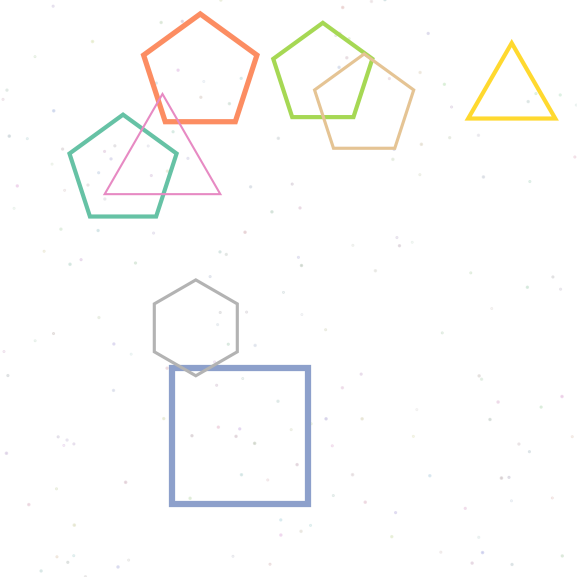[{"shape": "pentagon", "thickness": 2, "radius": 0.49, "center": [0.213, 0.703]}, {"shape": "pentagon", "thickness": 2.5, "radius": 0.52, "center": [0.347, 0.872]}, {"shape": "square", "thickness": 3, "radius": 0.59, "center": [0.415, 0.244]}, {"shape": "triangle", "thickness": 1, "radius": 0.58, "center": [0.281, 0.721]}, {"shape": "pentagon", "thickness": 2, "radius": 0.45, "center": [0.559, 0.869]}, {"shape": "triangle", "thickness": 2, "radius": 0.44, "center": [0.886, 0.837]}, {"shape": "pentagon", "thickness": 1.5, "radius": 0.45, "center": [0.631, 0.815]}, {"shape": "hexagon", "thickness": 1.5, "radius": 0.41, "center": [0.339, 0.431]}]